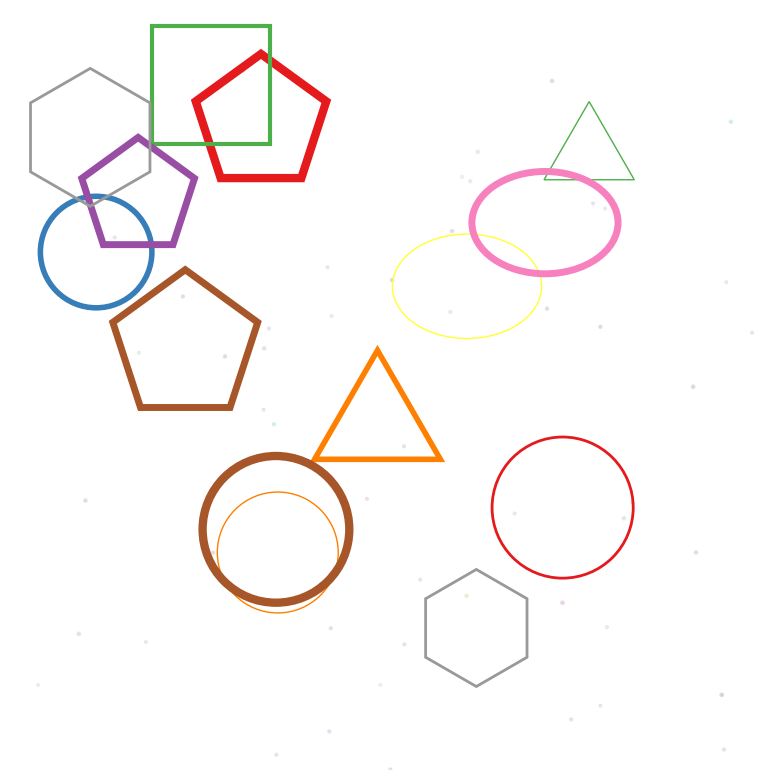[{"shape": "pentagon", "thickness": 3, "radius": 0.45, "center": [0.339, 0.841]}, {"shape": "circle", "thickness": 1, "radius": 0.46, "center": [0.731, 0.341]}, {"shape": "circle", "thickness": 2, "radius": 0.36, "center": [0.125, 0.673]}, {"shape": "triangle", "thickness": 0.5, "radius": 0.34, "center": [0.765, 0.8]}, {"shape": "square", "thickness": 1.5, "radius": 0.38, "center": [0.274, 0.89]}, {"shape": "pentagon", "thickness": 2.5, "radius": 0.38, "center": [0.179, 0.745]}, {"shape": "circle", "thickness": 0.5, "radius": 0.39, "center": [0.361, 0.282]}, {"shape": "triangle", "thickness": 2, "radius": 0.47, "center": [0.49, 0.451]}, {"shape": "oval", "thickness": 0.5, "radius": 0.48, "center": [0.606, 0.628]}, {"shape": "circle", "thickness": 3, "radius": 0.48, "center": [0.358, 0.313]}, {"shape": "pentagon", "thickness": 2.5, "radius": 0.49, "center": [0.241, 0.551]}, {"shape": "oval", "thickness": 2.5, "radius": 0.47, "center": [0.708, 0.711]}, {"shape": "hexagon", "thickness": 1, "radius": 0.38, "center": [0.619, 0.184]}, {"shape": "hexagon", "thickness": 1, "radius": 0.45, "center": [0.117, 0.822]}]